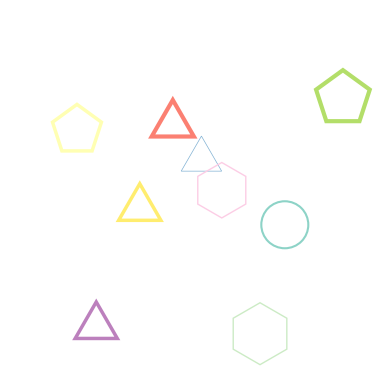[{"shape": "circle", "thickness": 1.5, "radius": 0.31, "center": [0.74, 0.416]}, {"shape": "pentagon", "thickness": 2.5, "radius": 0.33, "center": [0.2, 0.662]}, {"shape": "triangle", "thickness": 3, "radius": 0.32, "center": [0.449, 0.677]}, {"shape": "triangle", "thickness": 0.5, "radius": 0.3, "center": [0.523, 0.586]}, {"shape": "pentagon", "thickness": 3, "radius": 0.37, "center": [0.891, 0.745]}, {"shape": "hexagon", "thickness": 1, "radius": 0.36, "center": [0.576, 0.506]}, {"shape": "triangle", "thickness": 2.5, "radius": 0.32, "center": [0.25, 0.152]}, {"shape": "hexagon", "thickness": 1, "radius": 0.4, "center": [0.675, 0.133]}, {"shape": "triangle", "thickness": 2.5, "radius": 0.32, "center": [0.363, 0.459]}]